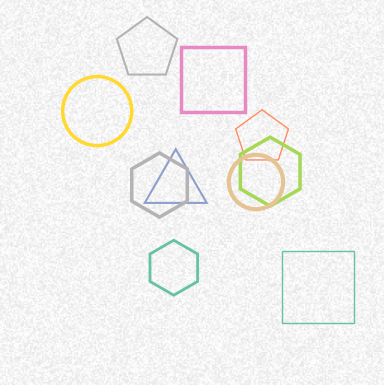[{"shape": "hexagon", "thickness": 2, "radius": 0.36, "center": [0.451, 0.305]}, {"shape": "square", "thickness": 1, "radius": 0.46, "center": [0.826, 0.254]}, {"shape": "pentagon", "thickness": 1, "radius": 0.36, "center": [0.681, 0.643]}, {"shape": "triangle", "thickness": 1.5, "radius": 0.46, "center": [0.456, 0.519]}, {"shape": "square", "thickness": 2.5, "radius": 0.42, "center": [0.553, 0.793]}, {"shape": "hexagon", "thickness": 2.5, "radius": 0.45, "center": [0.702, 0.554]}, {"shape": "circle", "thickness": 2.5, "radius": 0.45, "center": [0.252, 0.712]}, {"shape": "circle", "thickness": 3, "radius": 0.35, "center": [0.665, 0.527]}, {"shape": "pentagon", "thickness": 1.5, "radius": 0.41, "center": [0.382, 0.873]}, {"shape": "hexagon", "thickness": 2.5, "radius": 0.42, "center": [0.414, 0.519]}]